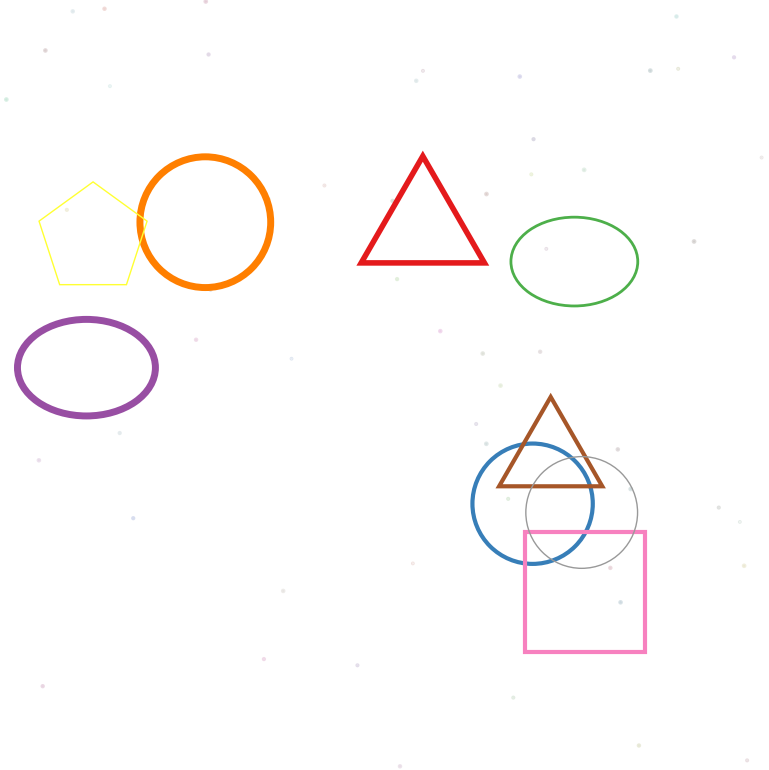[{"shape": "triangle", "thickness": 2, "radius": 0.46, "center": [0.549, 0.705]}, {"shape": "circle", "thickness": 1.5, "radius": 0.39, "center": [0.692, 0.346]}, {"shape": "oval", "thickness": 1, "radius": 0.41, "center": [0.746, 0.66]}, {"shape": "oval", "thickness": 2.5, "radius": 0.45, "center": [0.112, 0.523]}, {"shape": "circle", "thickness": 2.5, "radius": 0.42, "center": [0.267, 0.711]}, {"shape": "pentagon", "thickness": 0.5, "radius": 0.37, "center": [0.121, 0.69]}, {"shape": "triangle", "thickness": 1.5, "radius": 0.39, "center": [0.715, 0.407]}, {"shape": "square", "thickness": 1.5, "radius": 0.39, "center": [0.76, 0.231]}, {"shape": "circle", "thickness": 0.5, "radius": 0.36, "center": [0.755, 0.334]}]